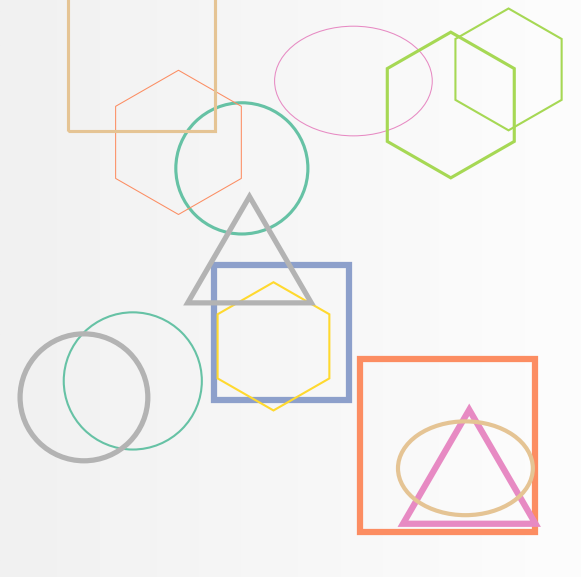[{"shape": "circle", "thickness": 1, "radius": 0.59, "center": [0.228, 0.34]}, {"shape": "circle", "thickness": 1.5, "radius": 0.57, "center": [0.416, 0.708]}, {"shape": "square", "thickness": 3, "radius": 0.75, "center": [0.77, 0.227]}, {"shape": "hexagon", "thickness": 0.5, "radius": 0.62, "center": [0.307, 0.753]}, {"shape": "square", "thickness": 3, "radius": 0.58, "center": [0.484, 0.423]}, {"shape": "oval", "thickness": 0.5, "radius": 0.68, "center": [0.608, 0.859]}, {"shape": "triangle", "thickness": 3, "radius": 0.66, "center": [0.807, 0.158]}, {"shape": "hexagon", "thickness": 1, "radius": 0.53, "center": [0.875, 0.879]}, {"shape": "hexagon", "thickness": 1.5, "radius": 0.63, "center": [0.776, 0.817]}, {"shape": "hexagon", "thickness": 1, "radius": 0.56, "center": [0.47, 0.399]}, {"shape": "square", "thickness": 1.5, "radius": 0.63, "center": [0.243, 0.898]}, {"shape": "oval", "thickness": 2, "radius": 0.58, "center": [0.801, 0.188]}, {"shape": "triangle", "thickness": 2.5, "radius": 0.61, "center": [0.429, 0.536]}, {"shape": "circle", "thickness": 2.5, "radius": 0.55, "center": [0.144, 0.311]}]